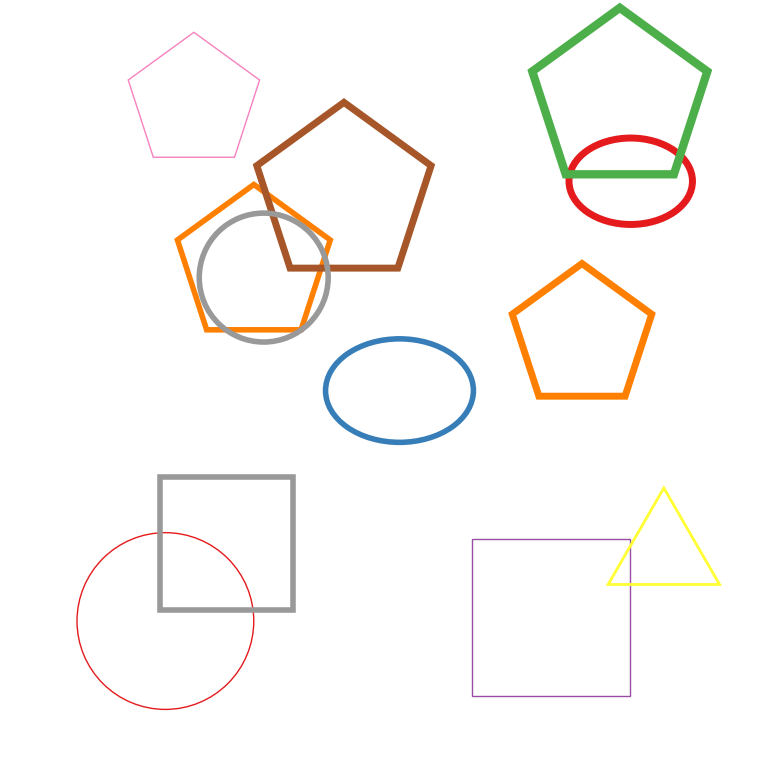[{"shape": "circle", "thickness": 0.5, "radius": 0.57, "center": [0.215, 0.193]}, {"shape": "oval", "thickness": 2.5, "radius": 0.4, "center": [0.819, 0.765]}, {"shape": "oval", "thickness": 2, "radius": 0.48, "center": [0.519, 0.493]}, {"shape": "pentagon", "thickness": 3, "radius": 0.6, "center": [0.805, 0.87]}, {"shape": "square", "thickness": 0.5, "radius": 0.51, "center": [0.716, 0.198]}, {"shape": "pentagon", "thickness": 2.5, "radius": 0.48, "center": [0.756, 0.563]}, {"shape": "pentagon", "thickness": 2, "radius": 0.52, "center": [0.33, 0.656]}, {"shape": "triangle", "thickness": 1, "radius": 0.42, "center": [0.862, 0.283]}, {"shape": "pentagon", "thickness": 2.5, "radius": 0.59, "center": [0.447, 0.748]}, {"shape": "pentagon", "thickness": 0.5, "radius": 0.45, "center": [0.252, 0.868]}, {"shape": "circle", "thickness": 2, "radius": 0.42, "center": [0.342, 0.64]}, {"shape": "square", "thickness": 2, "radius": 0.43, "center": [0.294, 0.295]}]